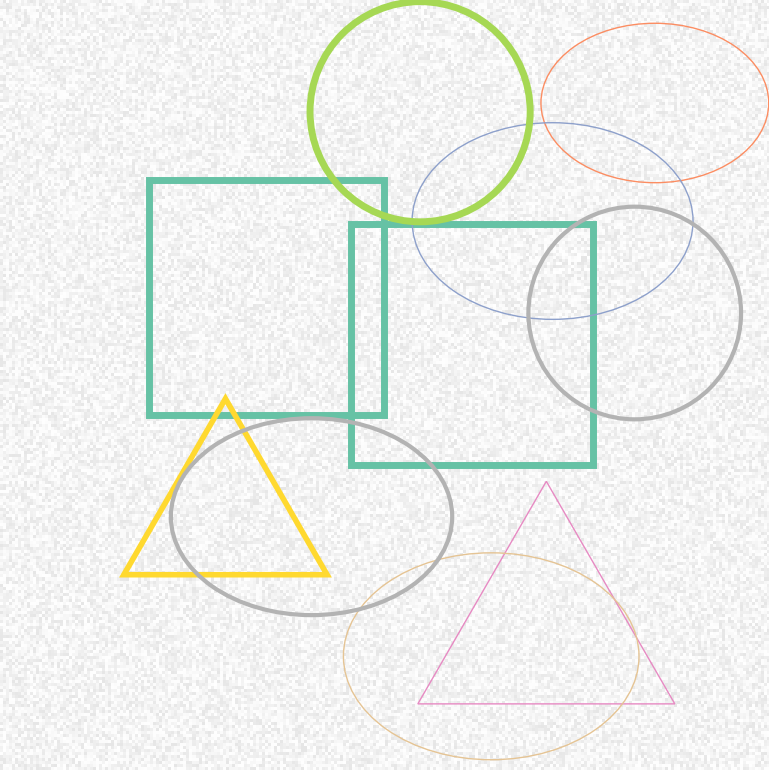[{"shape": "square", "thickness": 2.5, "radius": 0.78, "center": [0.613, 0.553]}, {"shape": "square", "thickness": 2.5, "radius": 0.76, "center": [0.345, 0.613]}, {"shape": "oval", "thickness": 0.5, "radius": 0.74, "center": [0.85, 0.866]}, {"shape": "oval", "thickness": 0.5, "radius": 0.91, "center": [0.718, 0.713]}, {"shape": "triangle", "thickness": 0.5, "radius": 0.96, "center": [0.71, 0.182]}, {"shape": "circle", "thickness": 2.5, "radius": 0.71, "center": [0.546, 0.855]}, {"shape": "triangle", "thickness": 2, "radius": 0.76, "center": [0.293, 0.33]}, {"shape": "oval", "thickness": 0.5, "radius": 0.96, "center": [0.638, 0.148]}, {"shape": "circle", "thickness": 1.5, "radius": 0.69, "center": [0.824, 0.593]}, {"shape": "oval", "thickness": 1.5, "radius": 0.91, "center": [0.405, 0.329]}]